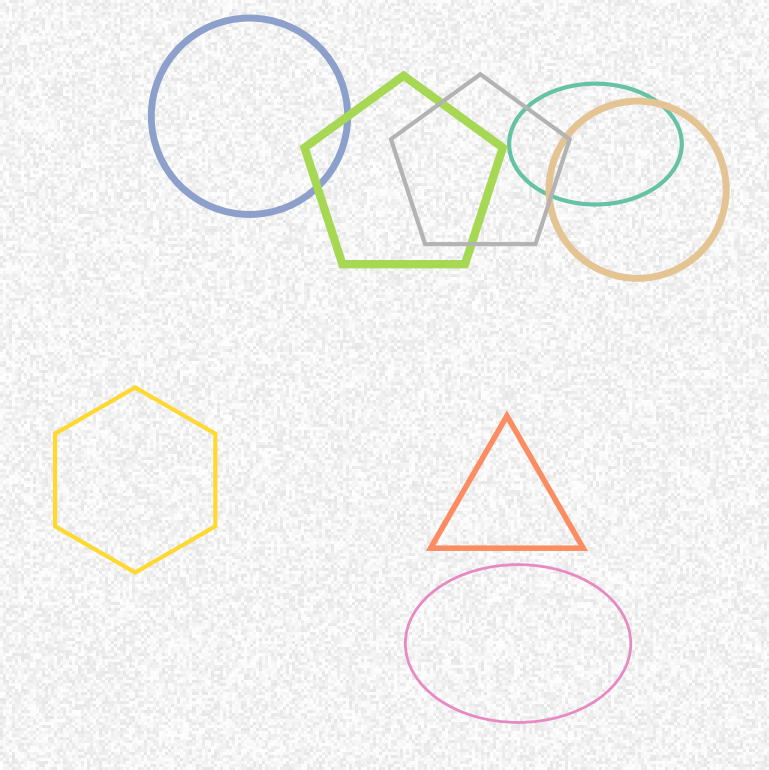[{"shape": "oval", "thickness": 1.5, "radius": 0.56, "center": [0.773, 0.813]}, {"shape": "triangle", "thickness": 2, "radius": 0.57, "center": [0.658, 0.345]}, {"shape": "circle", "thickness": 2.5, "radius": 0.64, "center": [0.324, 0.849]}, {"shape": "oval", "thickness": 1, "radius": 0.73, "center": [0.673, 0.164]}, {"shape": "pentagon", "thickness": 3, "radius": 0.68, "center": [0.524, 0.766]}, {"shape": "hexagon", "thickness": 1.5, "radius": 0.6, "center": [0.176, 0.377]}, {"shape": "circle", "thickness": 2.5, "radius": 0.58, "center": [0.828, 0.754]}, {"shape": "pentagon", "thickness": 1.5, "radius": 0.61, "center": [0.624, 0.782]}]